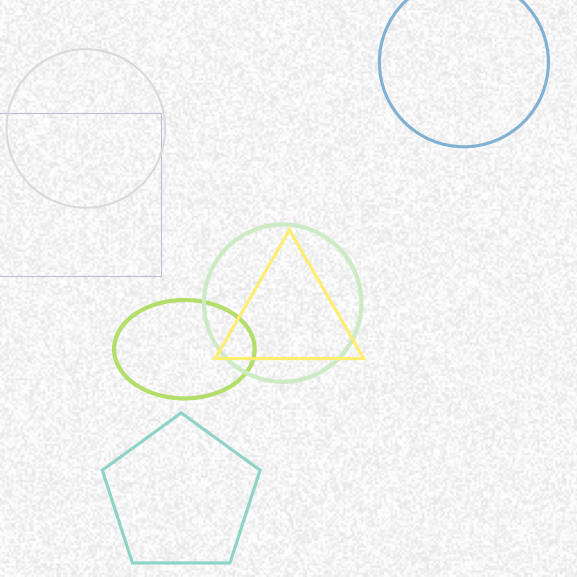[{"shape": "pentagon", "thickness": 1.5, "radius": 0.72, "center": [0.314, 0.141]}, {"shape": "square", "thickness": 0.5, "radius": 0.71, "center": [0.137, 0.662]}, {"shape": "circle", "thickness": 1.5, "radius": 0.73, "center": [0.803, 0.891]}, {"shape": "oval", "thickness": 2, "radius": 0.61, "center": [0.319, 0.394]}, {"shape": "circle", "thickness": 1, "radius": 0.69, "center": [0.149, 0.777]}, {"shape": "circle", "thickness": 2, "radius": 0.68, "center": [0.49, 0.474]}, {"shape": "triangle", "thickness": 1.5, "radius": 0.74, "center": [0.501, 0.453]}]